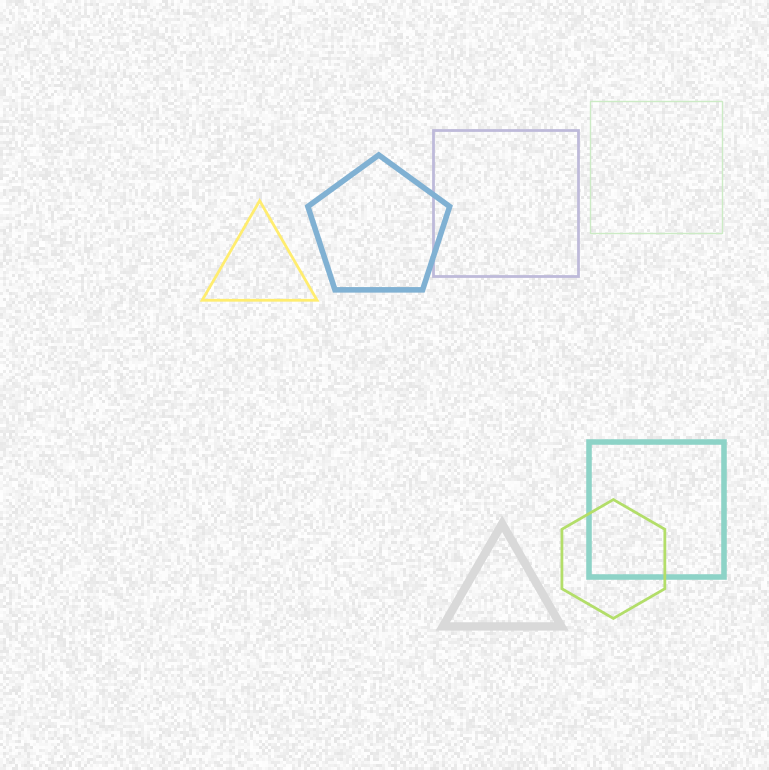[{"shape": "square", "thickness": 2, "radius": 0.44, "center": [0.852, 0.338]}, {"shape": "square", "thickness": 1, "radius": 0.47, "center": [0.656, 0.736]}, {"shape": "pentagon", "thickness": 2, "radius": 0.48, "center": [0.492, 0.702]}, {"shape": "hexagon", "thickness": 1, "radius": 0.39, "center": [0.797, 0.274]}, {"shape": "triangle", "thickness": 3, "radius": 0.44, "center": [0.652, 0.231]}, {"shape": "square", "thickness": 0.5, "radius": 0.43, "center": [0.852, 0.784]}, {"shape": "triangle", "thickness": 1, "radius": 0.43, "center": [0.337, 0.653]}]